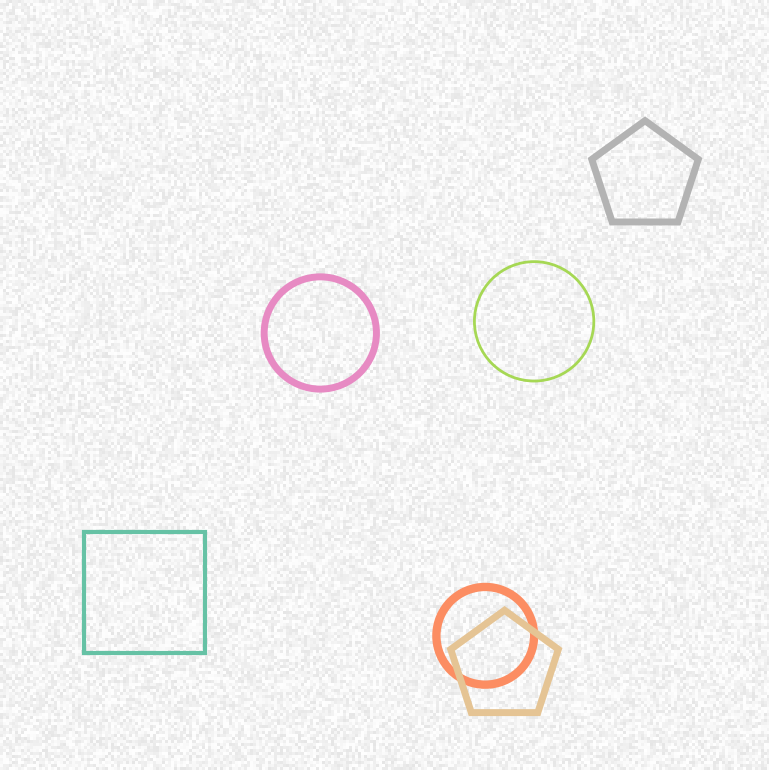[{"shape": "square", "thickness": 1.5, "radius": 0.39, "center": [0.188, 0.231]}, {"shape": "circle", "thickness": 3, "radius": 0.32, "center": [0.63, 0.174]}, {"shape": "circle", "thickness": 2.5, "radius": 0.36, "center": [0.416, 0.568]}, {"shape": "circle", "thickness": 1, "radius": 0.39, "center": [0.694, 0.583]}, {"shape": "pentagon", "thickness": 2.5, "radius": 0.37, "center": [0.655, 0.134]}, {"shape": "pentagon", "thickness": 2.5, "radius": 0.36, "center": [0.838, 0.771]}]